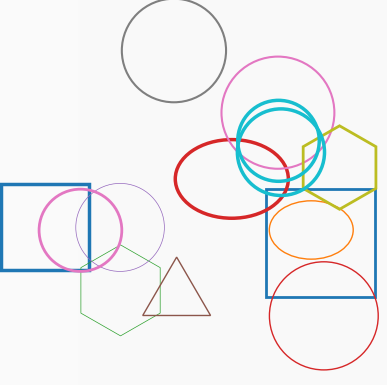[{"shape": "square", "thickness": 2, "radius": 0.7, "center": [0.826, 0.369]}, {"shape": "square", "thickness": 2.5, "radius": 0.56, "center": [0.116, 0.411]}, {"shape": "oval", "thickness": 1, "radius": 0.54, "center": [0.803, 0.403]}, {"shape": "hexagon", "thickness": 0.5, "radius": 0.59, "center": [0.311, 0.246]}, {"shape": "circle", "thickness": 1, "radius": 0.7, "center": [0.836, 0.18]}, {"shape": "oval", "thickness": 2.5, "radius": 0.73, "center": [0.598, 0.535]}, {"shape": "circle", "thickness": 0.5, "radius": 0.57, "center": [0.31, 0.409]}, {"shape": "triangle", "thickness": 1, "radius": 0.51, "center": [0.456, 0.231]}, {"shape": "circle", "thickness": 2, "radius": 0.53, "center": [0.208, 0.402]}, {"shape": "circle", "thickness": 1.5, "radius": 0.73, "center": [0.717, 0.707]}, {"shape": "circle", "thickness": 1.5, "radius": 0.67, "center": [0.449, 0.869]}, {"shape": "hexagon", "thickness": 2, "radius": 0.54, "center": [0.876, 0.565]}, {"shape": "circle", "thickness": 2.5, "radius": 0.53, "center": [0.719, 0.634]}, {"shape": "circle", "thickness": 2.5, "radius": 0.56, "center": [0.725, 0.605]}]